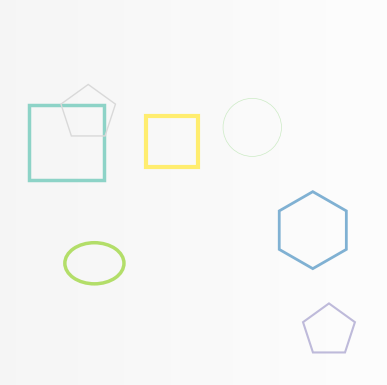[{"shape": "square", "thickness": 2.5, "radius": 0.49, "center": [0.171, 0.629]}, {"shape": "pentagon", "thickness": 1.5, "radius": 0.35, "center": [0.849, 0.141]}, {"shape": "hexagon", "thickness": 2, "radius": 0.5, "center": [0.807, 0.402]}, {"shape": "oval", "thickness": 2.5, "radius": 0.38, "center": [0.244, 0.316]}, {"shape": "pentagon", "thickness": 1, "radius": 0.37, "center": [0.228, 0.707]}, {"shape": "circle", "thickness": 0.5, "radius": 0.38, "center": [0.651, 0.669]}, {"shape": "square", "thickness": 3, "radius": 0.34, "center": [0.443, 0.632]}]